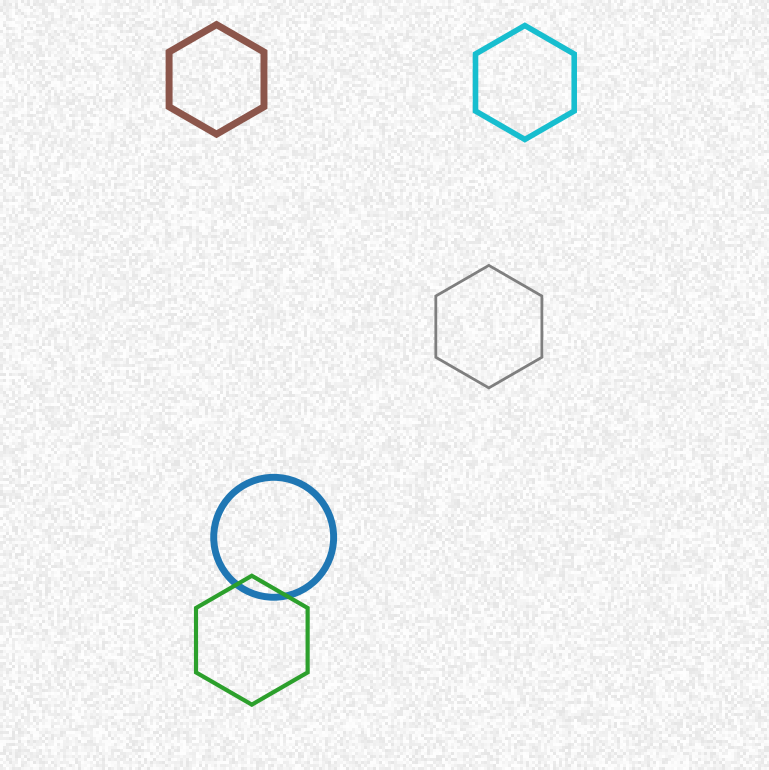[{"shape": "circle", "thickness": 2.5, "radius": 0.39, "center": [0.355, 0.302]}, {"shape": "hexagon", "thickness": 1.5, "radius": 0.42, "center": [0.327, 0.169]}, {"shape": "hexagon", "thickness": 2.5, "radius": 0.36, "center": [0.281, 0.897]}, {"shape": "hexagon", "thickness": 1, "radius": 0.4, "center": [0.635, 0.576]}, {"shape": "hexagon", "thickness": 2, "radius": 0.37, "center": [0.682, 0.893]}]